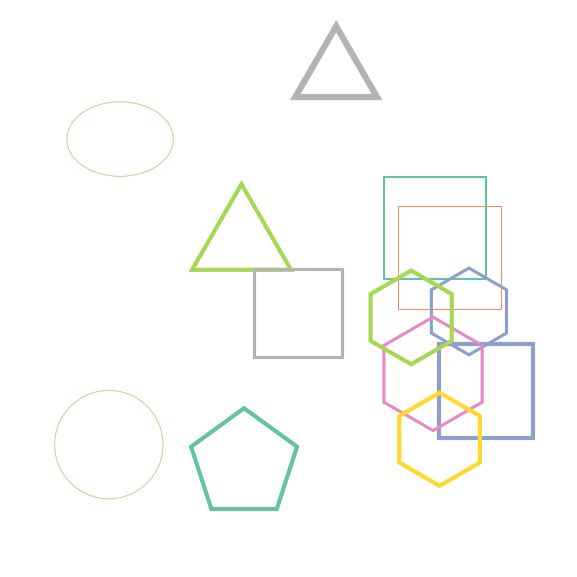[{"shape": "square", "thickness": 1, "radius": 0.44, "center": [0.753, 0.605]}, {"shape": "pentagon", "thickness": 2, "radius": 0.48, "center": [0.423, 0.196]}, {"shape": "square", "thickness": 0.5, "radius": 0.45, "center": [0.778, 0.554]}, {"shape": "square", "thickness": 2, "radius": 0.41, "center": [0.842, 0.322]}, {"shape": "hexagon", "thickness": 1.5, "radius": 0.38, "center": [0.812, 0.46]}, {"shape": "hexagon", "thickness": 1.5, "radius": 0.49, "center": [0.75, 0.352]}, {"shape": "triangle", "thickness": 2, "radius": 0.49, "center": [0.418, 0.581]}, {"shape": "hexagon", "thickness": 2, "radius": 0.41, "center": [0.712, 0.449]}, {"shape": "hexagon", "thickness": 2, "radius": 0.4, "center": [0.761, 0.238]}, {"shape": "circle", "thickness": 0.5, "radius": 0.47, "center": [0.188, 0.229]}, {"shape": "oval", "thickness": 0.5, "radius": 0.46, "center": [0.208, 0.758]}, {"shape": "triangle", "thickness": 3, "radius": 0.41, "center": [0.582, 0.872]}, {"shape": "square", "thickness": 1.5, "radius": 0.38, "center": [0.516, 0.457]}]